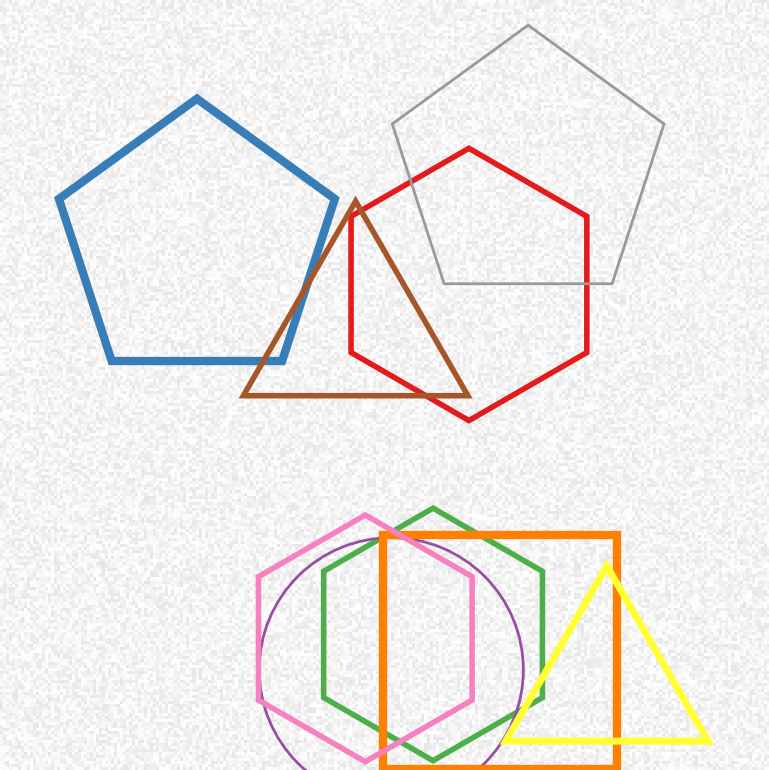[{"shape": "hexagon", "thickness": 2, "radius": 0.88, "center": [0.609, 0.631]}, {"shape": "pentagon", "thickness": 3, "radius": 0.94, "center": [0.256, 0.683]}, {"shape": "hexagon", "thickness": 2, "radius": 0.82, "center": [0.562, 0.176]}, {"shape": "circle", "thickness": 1, "radius": 0.86, "center": [0.508, 0.13]}, {"shape": "square", "thickness": 3, "radius": 0.76, "center": [0.649, 0.154]}, {"shape": "triangle", "thickness": 2.5, "radius": 0.76, "center": [0.788, 0.113]}, {"shape": "triangle", "thickness": 2, "radius": 0.84, "center": [0.462, 0.57]}, {"shape": "hexagon", "thickness": 2, "radius": 0.8, "center": [0.474, 0.171]}, {"shape": "pentagon", "thickness": 1, "radius": 0.93, "center": [0.686, 0.782]}]